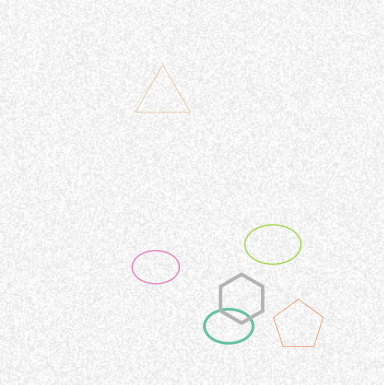[{"shape": "oval", "thickness": 2, "radius": 0.32, "center": [0.594, 0.153]}, {"shape": "pentagon", "thickness": 0.5, "radius": 0.34, "center": [0.775, 0.155]}, {"shape": "oval", "thickness": 1, "radius": 0.31, "center": [0.405, 0.306]}, {"shape": "oval", "thickness": 1, "radius": 0.36, "center": [0.709, 0.365]}, {"shape": "triangle", "thickness": 0.5, "radius": 0.41, "center": [0.423, 0.75]}, {"shape": "hexagon", "thickness": 2.5, "radius": 0.32, "center": [0.628, 0.224]}]